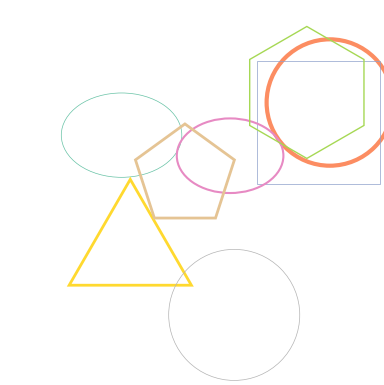[{"shape": "oval", "thickness": 0.5, "radius": 0.78, "center": [0.316, 0.649]}, {"shape": "circle", "thickness": 3, "radius": 0.82, "center": [0.857, 0.734]}, {"shape": "square", "thickness": 0.5, "radius": 0.8, "center": [0.828, 0.682]}, {"shape": "oval", "thickness": 1.5, "radius": 0.69, "center": [0.598, 0.596]}, {"shape": "hexagon", "thickness": 1, "radius": 0.86, "center": [0.797, 0.76]}, {"shape": "triangle", "thickness": 2, "radius": 0.92, "center": [0.338, 0.351]}, {"shape": "pentagon", "thickness": 2, "radius": 0.68, "center": [0.48, 0.543]}, {"shape": "circle", "thickness": 0.5, "radius": 0.85, "center": [0.608, 0.182]}]